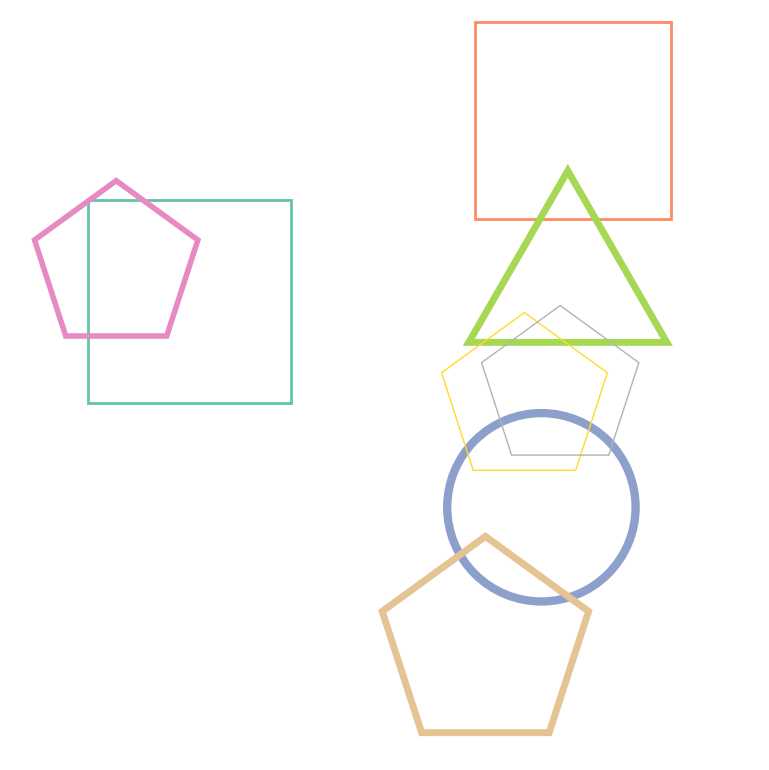[{"shape": "square", "thickness": 1, "radius": 0.66, "center": [0.246, 0.609]}, {"shape": "square", "thickness": 1, "radius": 0.64, "center": [0.744, 0.844]}, {"shape": "circle", "thickness": 3, "radius": 0.61, "center": [0.703, 0.341]}, {"shape": "pentagon", "thickness": 2, "radius": 0.56, "center": [0.151, 0.654]}, {"shape": "triangle", "thickness": 2.5, "radius": 0.74, "center": [0.737, 0.63]}, {"shape": "pentagon", "thickness": 0.5, "radius": 0.57, "center": [0.681, 0.481]}, {"shape": "pentagon", "thickness": 2.5, "radius": 0.7, "center": [0.63, 0.162]}, {"shape": "pentagon", "thickness": 0.5, "radius": 0.54, "center": [0.728, 0.496]}]